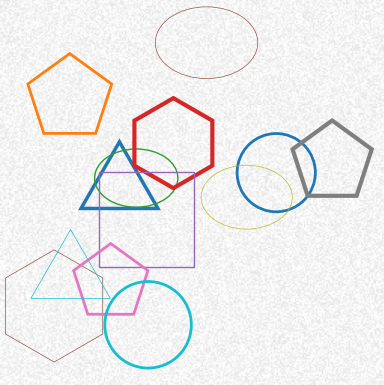[{"shape": "circle", "thickness": 2, "radius": 0.51, "center": [0.717, 0.552]}, {"shape": "triangle", "thickness": 2.5, "radius": 0.58, "center": [0.31, 0.516]}, {"shape": "pentagon", "thickness": 2, "radius": 0.57, "center": [0.181, 0.746]}, {"shape": "oval", "thickness": 1, "radius": 0.54, "center": [0.354, 0.537]}, {"shape": "hexagon", "thickness": 3, "radius": 0.58, "center": [0.45, 0.628]}, {"shape": "square", "thickness": 1, "radius": 0.62, "center": [0.381, 0.431]}, {"shape": "hexagon", "thickness": 0.5, "radius": 0.73, "center": [0.141, 0.205]}, {"shape": "oval", "thickness": 0.5, "radius": 0.67, "center": [0.536, 0.889]}, {"shape": "pentagon", "thickness": 2, "radius": 0.51, "center": [0.288, 0.266]}, {"shape": "pentagon", "thickness": 3, "radius": 0.54, "center": [0.863, 0.579]}, {"shape": "oval", "thickness": 0.5, "radius": 0.59, "center": [0.641, 0.488]}, {"shape": "circle", "thickness": 2, "radius": 0.56, "center": [0.385, 0.156]}, {"shape": "triangle", "thickness": 0.5, "radius": 0.6, "center": [0.183, 0.285]}]